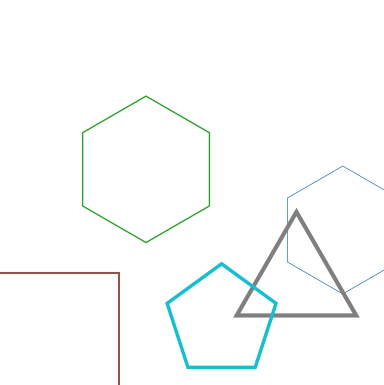[{"shape": "hexagon", "thickness": 0.5, "radius": 0.83, "center": [0.89, 0.403]}, {"shape": "hexagon", "thickness": 1, "radius": 0.95, "center": [0.379, 0.56]}, {"shape": "square", "thickness": 1.5, "radius": 0.84, "center": [0.141, 0.125]}, {"shape": "triangle", "thickness": 3, "radius": 0.9, "center": [0.77, 0.27]}, {"shape": "pentagon", "thickness": 2.5, "radius": 0.74, "center": [0.576, 0.166]}]